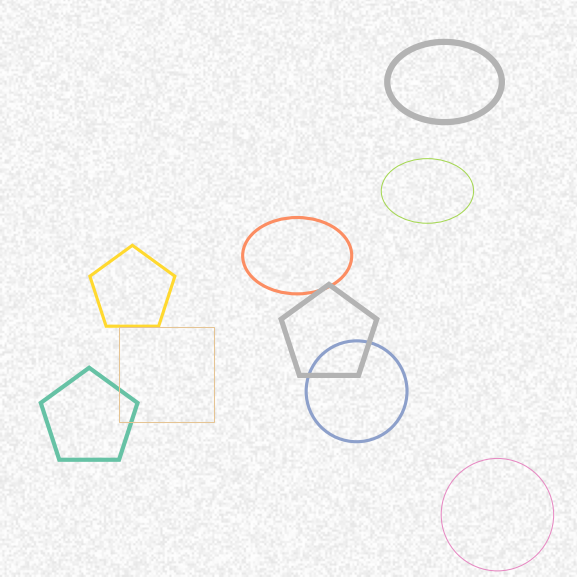[{"shape": "pentagon", "thickness": 2, "radius": 0.44, "center": [0.154, 0.274]}, {"shape": "oval", "thickness": 1.5, "radius": 0.47, "center": [0.515, 0.556]}, {"shape": "circle", "thickness": 1.5, "radius": 0.44, "center": [0.617, 0.322]}, {"shape": "circle", "thickness": 0.5, "radius": 0.49, "center": [0.861, 0.108]}, {"shape": "oval", "thickness": 0.5, "radius": 0.4, "center": [0.74, 0.668]}, {"shape": "pentagon", "thickness": 1.5, "radius": 0.39, "center": [0.229, 0.497]}, {"shape": "square", "thickness": 0.5, "radius": 0.41, "center": [0.288, 0.351]}, {"shape": "pentagon", "thickness": 2.5, "radius": 0.44, "center": [0.57, 0.42]}, {"shape": "oval", "thickness": 3, "radius": 0.5, "center": [0.77, 0.857]}]